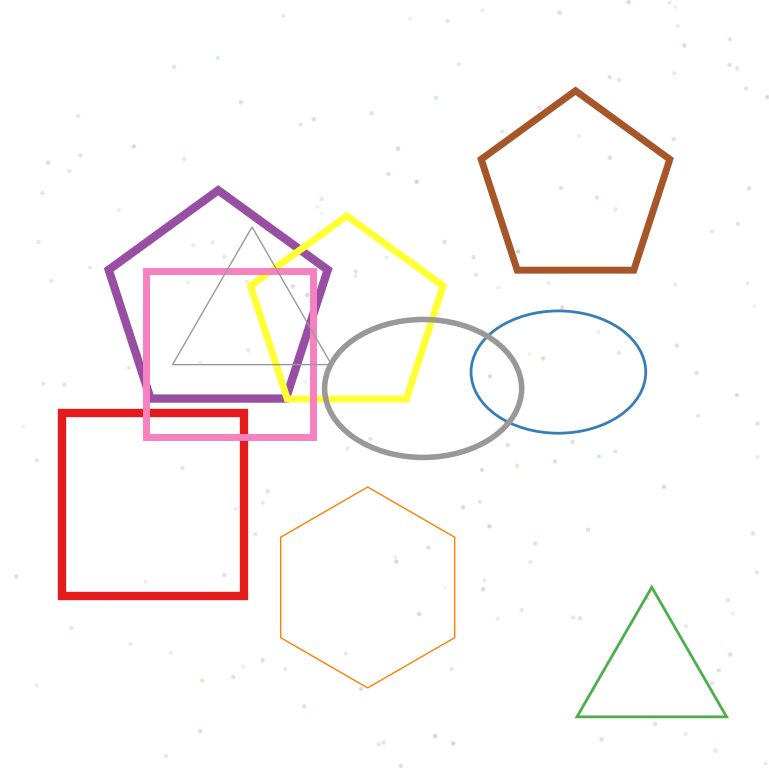[{"shape": "square", "thickness": 3, "radius": 0.59, "center": [0.199, 0.345]}, {"shape": "oval", "thickness": 1, "radius": 0.57, "center": [0.725, 0.517]}, {"shape": "triangle", "thickness": 1, "radius": 0.56, "center": [0.846, 0.125]}, {"shape": "pentagon", "thickness": 3, "radius": 0.75, "center": [0.283, 0.603]}, {"shape": "hexagon", "thickness": 0.5, "radius": 0.65, "center": [0.477, 0.237]}, {"shape": "pentagon", "thickness": 2.5, "radius": 0.66, "center": [0.45, 0.588]}, {"shape": "pentagon", "thickness": 2.5, "radius": 0.64, "center": [0.747, 0.753]}, {"shape": "square", "thickness": 2.5, "radius": 0.54, "center": [0.298, 0.54]}, {"shape": "triangle", "thickness": 0.5, "radius": 0.6, "center": [0.327, 0.586]}, {"shape": "oval", "thickness": 2, "radius": 0.64, "center": [0.55, 0.496]}]